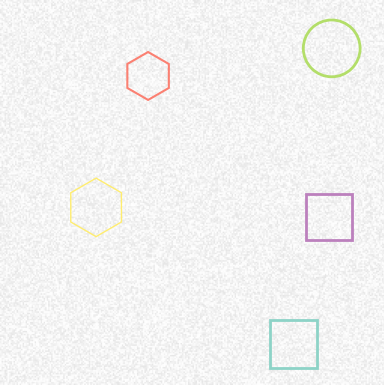[{"shape": "square", "thickness": 2, "radius": 0.31, "center": [0.763, 0.107]}, {"shape": "hexagon", "thickness": 1.5, "radius": 0.31, "center": [0.385, 0.803]}, {"shape": "circle", "thickness": 2, "radius": 0.37, "center": [0.862, 0.874]}, {"shape": "square", "thickness": 2, "radius": 0.3, "center": [0.855, 0.437]}, {"shape": "hexagon", "thickness": 1, "radius": 0.38, "center": [0.25, 0.461]}]